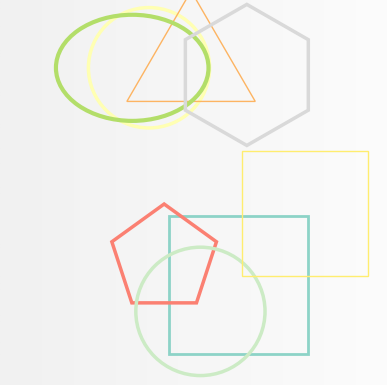[{"shape": "square", "thickness": 2, "radius": 0.89, "center": [0.615, 0.26]}, {"shape": "circle", "thickness": 2.5, "radius": 0.78, "center": [0.384, 0.824]}, {"shape": "pentagon", "thickness": 2.5, "radius": 0.71, "center": [0.424, 0.328]}, {"shape": "triangle", "thickness": 1, "radius": 0.96, "center": [0.493, 0.832]}, {"shape": "oval", "thickness": 3, "radius": 0.98, "center": [0.341, 0.824]}, {"shape": "hexagon", "thickness": 2.5, "radius": 0.92, "center": [0.637, 0.805]}, {"shape": "circle", "thickness": 2.5, "radius": 0.83, "center": [0.517, 0.191]}, {"shape": "square", "thickness": 1, "radius": 0.81, "center": [0.786, 0.446]}]